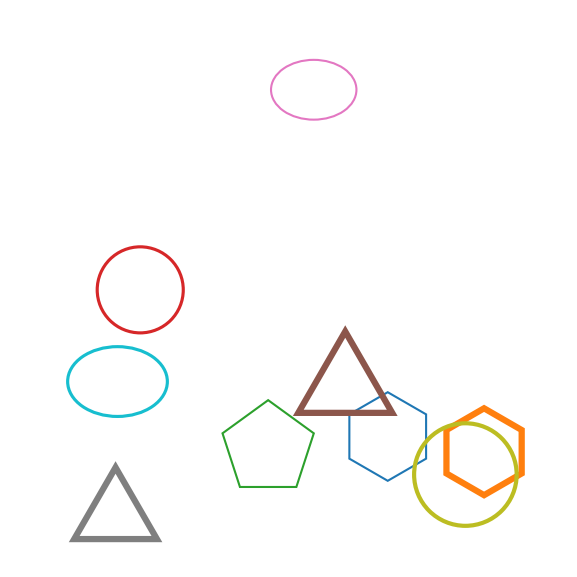[{"shape": "hexagon", "thickness": 1, "radius": 0.38, "center": [0.671, 0.243]}, {"shape": "hexagon", "thickness": 3, "radius": 0.38, "center": [0.838, 0.217]}, {"shape": "pentagon", "thickness": 1, "radius": 0.42, "center": [0.464, 0.223]}, {"shape": "circle", "thickness": 1.5, "radius": 0.37, "center": [0.243, 0.497]}, {"shape": "triangle", "thickness": 3, "radius": 0.47, "center": [0.598, 0.331]}, {"shape": "oval", "thickness": 1, "radius": 0.37, "center": [0.543, 0.844]}, {"shape": "triangle", "thickness": 3, "radius": 0.41, "center": [0.2, 0.107]}, {"shape": "circle", "thickness": 2, "radius": 0.44, "center": [0.806, 0.177]}, {"shape": "oval", "thickness": 1.5, "radius": 0.43, "center": [0.203, 0.338]}]